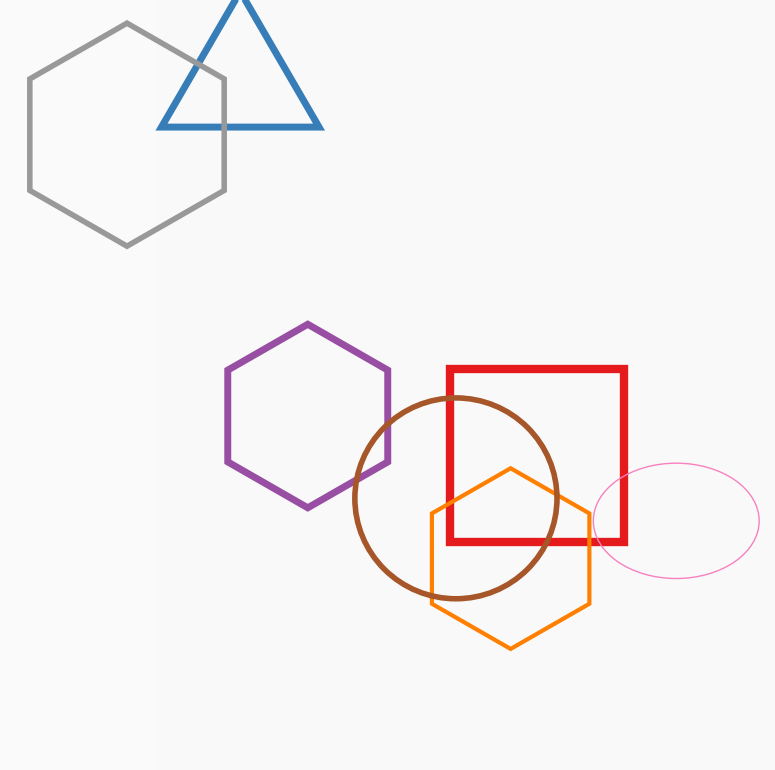[{"shape": "square", "thickness": 3, "radius": 0.56, "center": [0.693, 0.409]}, {"shape": "triangle", "thickness": 2.5, "radius": 0.59, "center": [0.31, 0.894]}, {"shape": "hexagon", "thickness": 2.5, "radius": 0.6, "center": [0.397, 0.46]}, {"shape": "hexagon", "thickness": 1.5, "radius": 0.59, "center": [0.659, 0.275]}, {"shape": "circle", "thickness": 2, "radius": 0.65, "center": [0.588, 0.353]}, {"shape": "oval", "thickness": 0.5, "radius": 0.53, "center": [0.873, 0.324]}, {"shape": "hexagon", "thickness": 2, "radius": 0.72, "center": [0.164, 0.825]}]